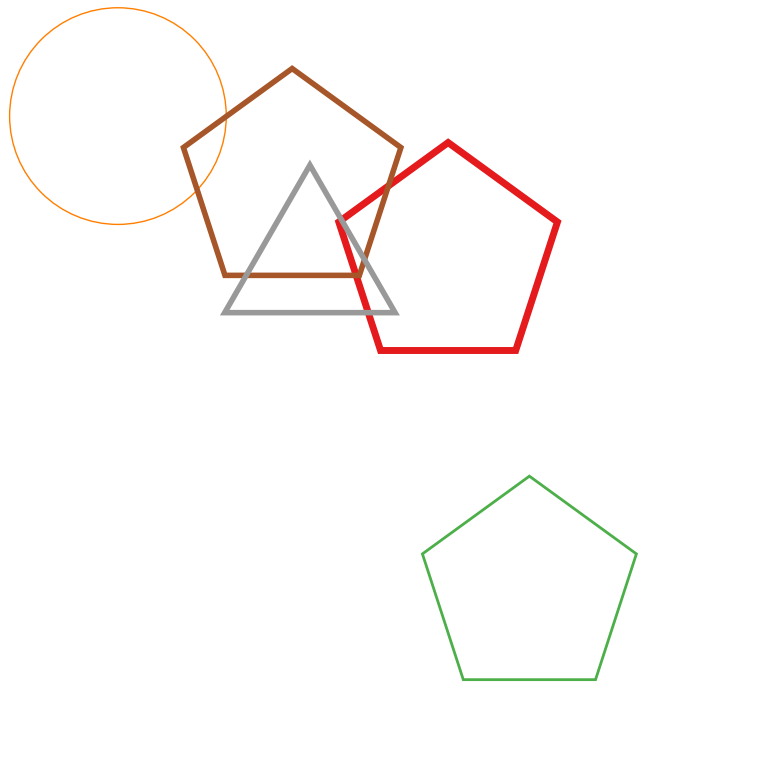[{"shape": "pentagon", "thickness": 2.5, "radius": 0.75, "center": [0.582, 0.666]}, {"shape": "pentagon", "thickness": 1, "radius": 0.73, "center": [0.688, 0.236]}, {"shape": "circle", "thickness": 0.5, "radius": 0.7, "center": [0.153, 0.849]}, {"shape": "pentagon", "thickness": 2, "radius": 0.74, "center": [0.379, 0.763]}, {"shape": "triangle", "thickness": 2, "radius": 0.64, "center": [0.402, 0.658]}]